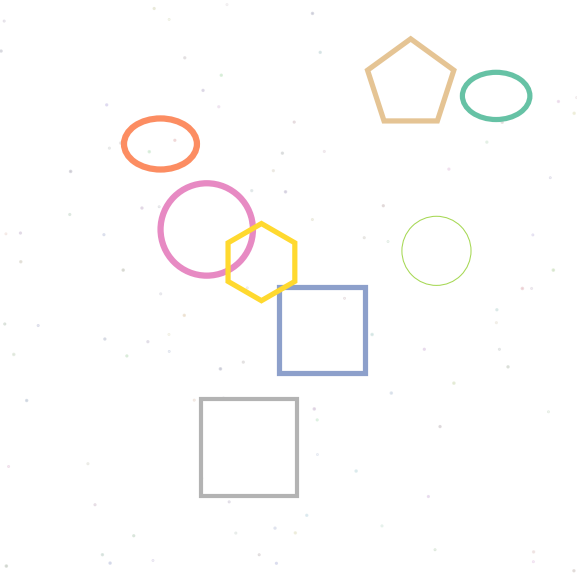[{"shape": "oval", "thickness": 2.5, "radius": 0.29, "center": [0.859, 0.833]}, {"shape": "oval", "thickness": 3, "radius": 0.32, "center": [0.278, 0.75]}, {"shape": "square", "thickness": 2.5, "radius": 0.37, "center": [0.557, 0.428]}, {"shape": "circle", "thickness": 3, "radius": 0.4, "center": [0.358, 0.602]}, {"shape": "circle", "thickness": 0.5, "radius": 0.3, "center": [0.756, 0.565]}, {"shape": "hexagon", "thickness": 2.5, "radius": 0.33, "center": [0.453, 0.545]}, {"shape": "pentagon", "thickness": 2.5, "radius": 0.39, "center": [0.711, 0.853]}, {"shape": "square", "thickness": 2, "radius": 0.42, "center": [0.431, 0.224]}]